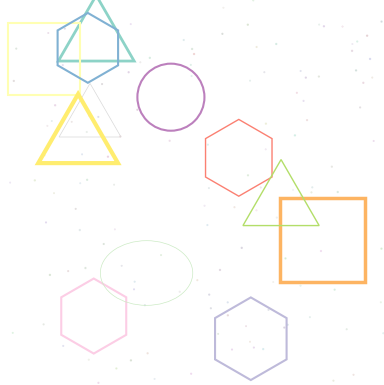[{"shape": "triangle", "thickness": 2, "radius": 0.57, "center": [0.25, 0.898]}, {"shape": "square", "thickness": 1.5, "radius": 0.47, "center": [0.114, 0.847]}, {"shape": "hexagon", "thickness": 1.5, "radius": 0.54, "center": [0.651, 0.12]}, {"shape": "hexagon", "thickness": 1, "radius": 0.5, "center": [0.62, 0.59]}, {"shape": "hexagon", "thickness": 1.5, "radius": 0.45, "center": [0.228, 0.876]}, {"shape": "square", "thickness": 2.5, "radius": 0.55, "center": [0.837, 0.377]}, {"shape": "triangle", "thickness": 1, "radius": 0.57, "center": [0.73, 0.471]}, {"shape": "hexagon", "thickness": 1.5, "radius": 0.49, "center": [0.243, 0.179]}, {"shape": "triangle", "thickness": 0.5, "radius": 0.46, "center": [0.234, 0.691]}, {"shape": "circle", "thickness": 1.5, "radius": 0.44, "center": [0.444, 0.748]}, {"shape": "oval", "thickness": 0.5, "radius": 0.6, "center": [0.381, 0.291]}, {"shape": "triangle", "thickness": 3, "radius": 0.6, "center": [0.203, 0.636]}]